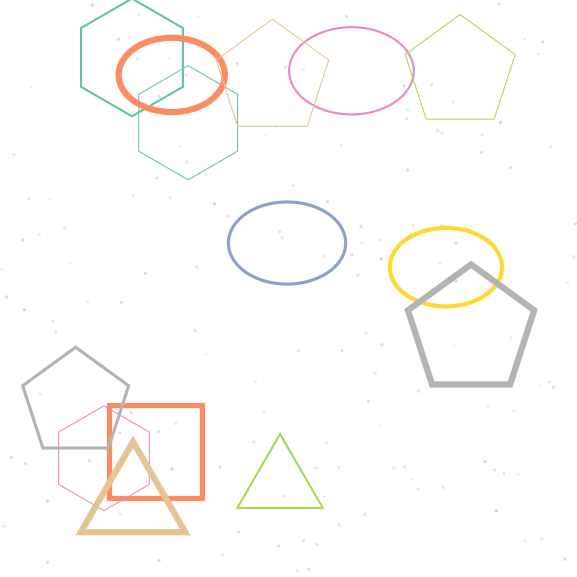[{"shape": "hexagon", "thickness": 0.5, "radius": 0.49, "center": [0.326, 0.787]}, {"shape": "hexagon", "thickness": 1, "radius": 0.51, "center": [0.229, 0.9]}, {"shape": "square", "thickness": 2.5, "radius": 0.4, "center": [0.269, 0.218]}, {"shape": "oval", "thickness": 3, "radius": 0.46, "center": [0.297, 0.869]}, {"shape": "oval", "thickness": 1.5, "radius": 0.51, "center": [0.497, 0.578]}, {"shape": "oval", "thickness": 1, "radius": 0.54, "center": [0.609, 0.877]}, {"shape": "hexagon", "thickness": 0.5, "radius": 0.45, "center": [0.18, 0.206]}, {"shape": "triangle", "thickness": 1, "radius": 0.43, "center": [0.485, 0.162]}, {"shape": "pentagon", "thickness": 0.5, "radius": 0.5, "center": [0.797, 0.874]}, {"shape": "oval", "thickness": 2, "radius": 0.49, "center": [0.772, 0.537]}, {"shape": "triangle", "thickness": 3, "radius": 0.52, "center": [0.23, 0.13]}, {"shape": "pentagon", "thickness": 0.5, "radius": 0.51, "center": [0.472, 0.863]}, {"shape": "pentagon", "thickness": 3, "radius": 0.57, "center": [0.816, 0.426]}, {"shape": "pentagon", "thickness": 1.5, "radius": 0.48, "center": [0.131, 0.301]}]